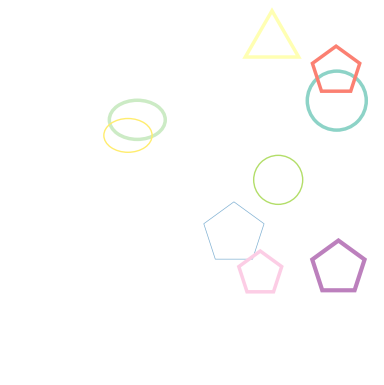[{"shape": "circle", "thickness": 2.5, "radius": 0.38, "center": [0.875, 0.739]}, {"shape": "triangle", "thickness": 2.5, "radius": 0.4, "center": [0.706, 0.892]}, {"shape": "pentagon", "thickness": 2.5, "radius": 0.32, "center": [0.873, 0.815]}, {"shape": "pentagon", "thickness": 0.5, "radius": 0.41, "center": [0.608, 0.393]}, {"shape": "circle", "thickness": 1, "radius": 0.32, "center": [0.723, 0.533]}, {"shape": "pentagon", "thickness": 2.5, "radius": 0.29, "center": [0.676, 0.289]}, {"shape": "pentagon", "thickness": 3, "radius": 0.36, "center": [0.879, 0.304]}, {"shape": "oval", "thickness": 2.5, "radius": 0.36, "center": [0.357, 0.689]}, {"shape": "oval", "thickness": 1, "radius": 0.31, "center": [0.332, 0.648]}]